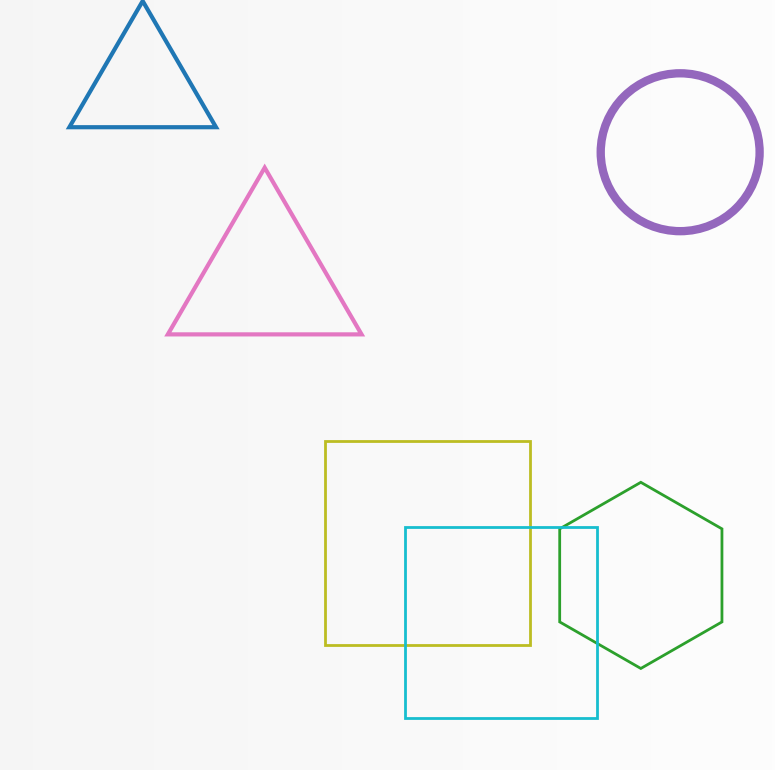[{"shape": "triangle", "thickness": 1.5, "radius": 0.55, "center": [0.184, 0.889]}, {"shape": "hexagon", "thickness": 1, "radius": 0.6, "center": [0.827, 0.253]}, {"shape": "circle", "thickness": 3, "radius": 0.51, "center": [0.878, 0.802]}, {"shape": "triangle", "thickness": 1.5, "radius": 0.72, "center": [0.342, 0.638]}, {"shape": "square", "thickness": 1, "radius": 0.66, "center": [0.552, 0.294]}, {"shape": "square", "thickness": 1, "radius": 0.62, "center": [0.647, 0.191]}]